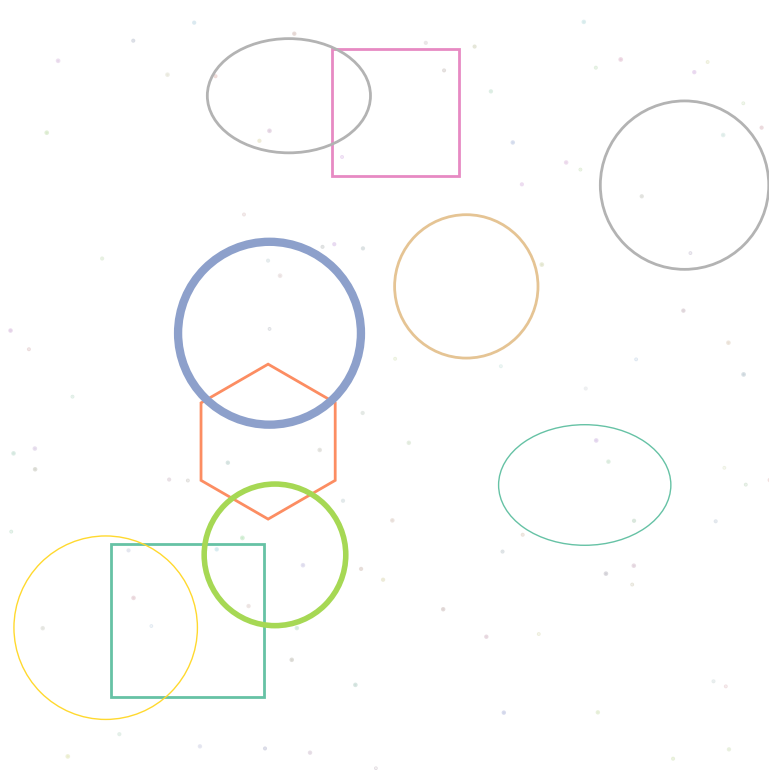[{"shape": "oval", "thickness": 0.5, "radius": 0.56, "center": [0.759, 0.37]}, {"shape": "square", "thickness": 1, "radius": 0.5, "center": [0.243, 0.194]}, {"shape": "hexagon", "thickness": 1, "radius": 0.5, "center": [0.348, 0.426]}, {"shape": "circle", "thickness": 3, "radius": 0.59, "center": [0.35, 0.567]}, {"shape": "square", "thickness": 1, "radius": 0.41, "center": [0.514, 0.854]}, {"shape": "circle", "thickness": 2, "radius": 0.46, "center": [0.357, 0.279]}, {"shape": "circle", "thickness": 0.5, "radius": 0.6, "center": [0.137, 0.185]}, {"shape": "circle", "thickness": 1, "radius": 0.47, "center": [0.606, 0.628]}, {"shape": "oval", "thickness": 1, "radius": 0.53, "center": [0.375, 0.876]}, {"shape": "circle", "thickness": 1, "radius": 0.55, "center": [0.889, 0.76]}]